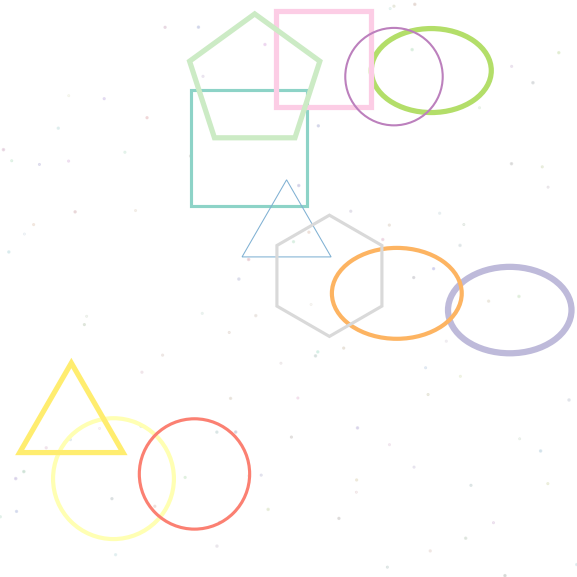[{"shape": "square", "thickness": 1.5, "radius": 0.5, "center": [0.431, 0.743]}, {"shape": "circle", "thickness": 2, "radius": 0.52, "center": [0.197, 0.17]}, {"shape": "oval", "thickness": 3, "radius": 0.53, "center": [0.883, 0.462]}, {"shape": "circle", "thickness": 1.5, "radius": 0.48, "center": [0.337, 0.178]}, {"shape": "triangle", "thickness": 0.5, "radius": 0.45, "center": [0.496, 0.599]}, {"shape": "oval", "thickness": 2, "radius": 0.56, "center": [0.687, 0.491]}, {"shape": "oval", "thickness": 2.5, "radius": 0.52, "center": [0.747, 0.877]}, {"shape": "square", "thickness": 2.5, "radius": 0.41, "center": [0.56, 0.897]}, {"shape": "hexagon", "thickness": 1.5, "radius": 0.52, "center": [0.57, 0.522]}, {"shape": "circle", "thickness": 1, "radius": 0.42, "center": [0.682, 0.866]}, {"shape": "pentagon", "thickness": 2.5, "radius": 0.59, "center": [0.441, 0.856]}, {"shape": "triangle", "thickness": 2.5, "radius": 0.52, "center": [0.124, 0.267]}]